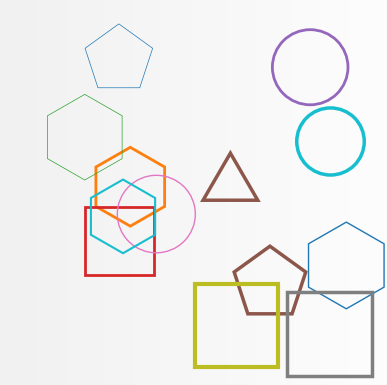[{"shape": "hexagon", "thickness": 1, "radius": 0.56, "center": [0.894, 0.31]}, {"shape": "pentagon", "thickness": 0.5, "radius": 0.46, "center": [0.307, 0.846]}, {"shape": "hexagon", "thickness": 2, "radius": 0.51, "center": [0.336, 0.515]}, {"shape": "hexagon", "thickness": 0.5, "radius": 0.56, "center": [0.219, 0.644]}, {"shape": "square", "thickness": 2, "radius": 0.44, "center": [0.308, 0.373]}, {"shape": "circle", "thickness": 2, "radius": 0.49, "center": [0.8, 0.825]}, {"shape": "triangle", "thickness": 2.5, "radius": 0.41, "center": [0.595, 0.521]}, {"shape": "pentagon", "thickness": 2.5, "radius": 0.49, "center": [0.697, 0.263]}, {"shape": "circle", "thickness": 1, "radius": 0.5, "center": [0.403, 0.444]}, {"shape": "square", "thickness": 2.5, "radius": 0.55, "center": [0.85, 0.132]}, {"shape": "square", "thickness": 3, "radius": 0.54, "center": [0.611, 0.154]}, {"shape": "hexagon", "thickness": 1.5, "radius": 0.48, "center": [0.317, 0.438]}, {"shape": "circle", "thickness": 2.5, "radius": 0.44, "center": [0.853, 0.633]}]